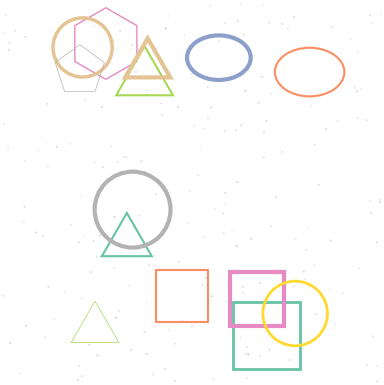[{"shape": "square", "thickness": 2, "radius": 0.44, "center": [0.692, 0.128]}, {"shape": "triangle", "thickness": 1.5, "radius": 0.37, "center": [0.329, 0.372]}, {"shape": "oval", "thickness": 1.5, "radius": 0.45, "center": [0.804, 0.813]}, {"shape": "square", "thickness": 1.5, "radius": 0.34, "center": [0.473, 0.23]}, {"shape": "oval", "thickness": 3, "radius": 0.41, "center": [0.568, 0.85]}, {"shape": "square", "thickness": 3, "radius": 0.35, "center": [0.669, 0.224]}, {"shape": "hexagon", "thickness": 1, "radius": 0.47, "center": [0.275, 0.887]}, {"shape": "triangle", "thickness": 1.5, "radius": 0.42, "center": [0.376, 0.795]}, {"shape": "triangle", "thickness": 0.5, "radius": 0.36, "center": [0.247, 0.146]}, {"shape": "circle", "thickness": 2, "radius": 0.42, "center": [0.767, 0.186]}, {"shape": "triangle", "thickness": 3, "radius": 0.34, "center": [0.384, 0.833]}, {"shape": "circle", "thickness": 2.5, "radius": 0.38, "center": [0.215, 0.877]}, {"shape": "circle", "thickness": 3, "radius": 0.49, "center": [0.344, 0.455]}, {"shape": "pentagon", "thickness": 0.5, "radius": 0.34, "center": [0.207, 0.817]}]